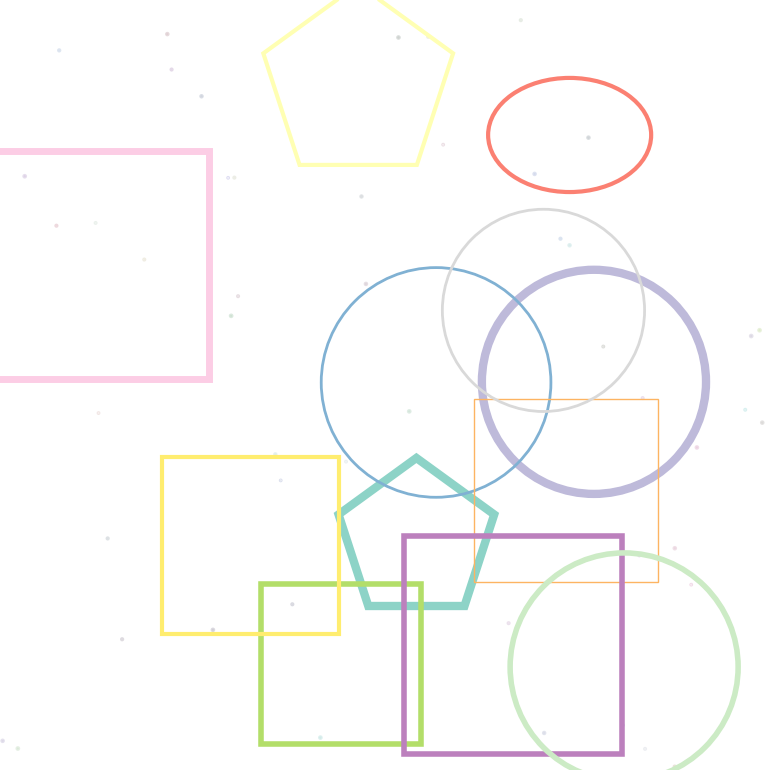[{"shape": "pentagon", "thickness": 3, "radius": 0.53, "center": [0.541, 0.299]}, {"shape": "pentagon", "thickness": 1.5, "radius": 0.65, "center": [0.465, 0.891]}, {"shape": "circle", "thickness": 3, "radius": 0.73, "center": [0.771, 0.504]}, {"shape": "oval", "thickness": 1.5, "radius": 0.53, "center": [0.74, 0.825]}, {"shape": "circle", "thickness": 1, "radius": 0.75, "center": [0.566, 0.503]}, {"shape": "square", "thickness": 0.5, "radius": 0.6, "center": [0.735, 0.363]}, {"shape": "square", "thickness": 2, "radius": 0.52, "center": [0.443, 0.138]}, {"shape": "square", "thickness": 2.5, "radius": 0.74, "center": [0.123, 0.656]}, {"shape": "circle", "thickness": 1, "radius": 0.66, "center": [0.706, 0.597]}, {"shape": "square", "thickness": 2, "radius": 0.71, "center": [0.666, 0.162]}, {"shape": "circle", "thickness": 2, "radius": 0.74, "center": [0.811, 0.134]}, {"shape": "square", "thickness": 1.5, "radius": 0.57, "center": [0.326, 0.291]}]